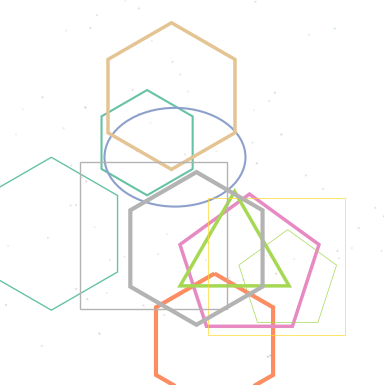[{"shape": "hexagon", "thickness": 1, "radius": 0.99, "center": [0.133, 0.393]}, {"shape": "hexagon", "thickness": 1.5, "radius": 0.68, "center": [0.382, 0.629]}, {"shape": "hexagon", "thickness": 3, "radius": 0.88, "center": [0.557, 0.114]}, {"shape": "oval", "thickness": 1.5, "radius": 0.92, "center": [0.454, 0.592]}, {"shape": "pentagon", "thickness": 2.5, "radius": 0.95, "center": [0.648, 0.306]}, {"shape": "pentagon", "thickness": 0.5, "radius": 0.67, "center": [0.747, 0.27]}, {"shape": "triangle", "thickness": 2.5, "radius": 0.82, "center": [0.609, 0.339]}, {"shape": "square", "thickness": 0.5, "radius": 0.89, "center": [0.719, 0.308]}, {"shape": "hexagon", "thickness": 2.5, "radius": 0.95, "center": [0.445, 0.75]}, {"shape": "square", "thickness": 1, "radius": 0.95, "center": [0.399, 0.388]}, {"shape": "hexagon", "thickness": 3, "radius": 0.99, "center": [0.51, 0.355]}]